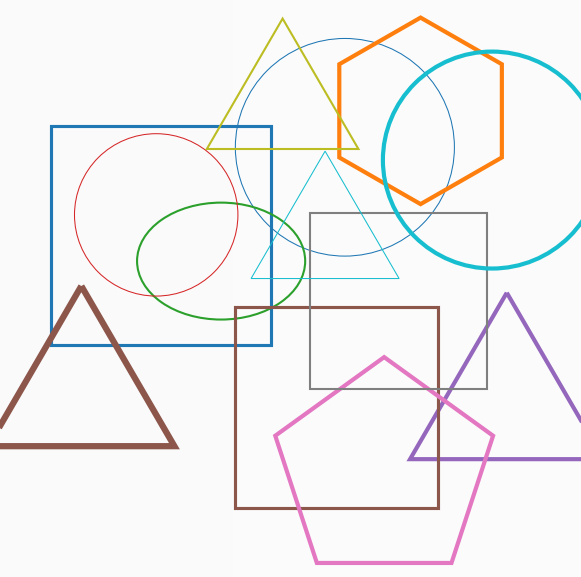[{"shape": "square", "thickness": 1.5, "radius": 0.95, "center": [0.277, 0.592]}, {"shape": "circle", "thickness": 0.5, "radius": 0.94, "center": [0.593, 0.744]}, {"shape": "hexagon", "thickness": 2, "radius": 0.81, "center": [0.724, 0.807]}, {"shape": "oval", "thickness": 1, "radius": 0.72, "center": [0.38, 0.547]}, {"shape": "circle", "thickness": 0.5, "radius": 0.7, "center": [0.269, 0.627]}, {"shape": "triangle", "thickness": 2, "radius": 0.96, "center": [0.872, 0.3]}, {"shape": "square", "thickness": 1.5, "radius": 0.87, "center": [0.579, 0.293]}, {"shape": "triangle", "thickness": 3, "radius": 0.92, "center": [0.14, 0.319]}, {"shape": "pentagon", "thickness": 2, "radius": 0.99, "center": [0.661, 0.184]}, {"shape": "square", "thickness": 1, "radius": 0.76, "center": [0.686, 0.477]}, {"shape": "triangle", "thickness": 1, "radius": 0.75, "center": [0.486, 0.816]}, {"shape": "circle", "thickness": 2, "radius": 0.94, "center": [0.847, 0.722]}, {"shape": "triangle", "thickness": 0.5, "radius": 0.74, "center": [0.559, 0.59]}]